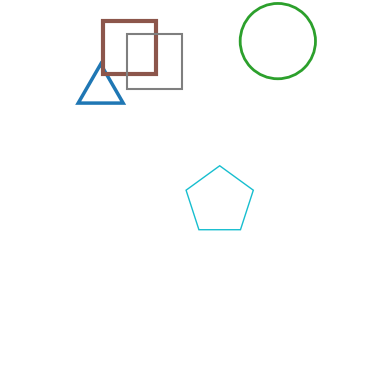[{"shape": "triangle", "thickness": 2.5, "radius": 0.34, "center": [0.262, 0.766]}, {"shape": "circle", "thickness": 2, "radius": 0.49, "center": [0.722, 0.893]}, {"shape": "square", "thickness": 3, "radius": 0.34, "center": [0.336, 0.877]}, {"shape": "square", "thickness": 1.5, "radius": 0.35, "center": [0.401, 0.84]}, {"shape": "pentagon", "thickness": 1, "radius": 0.46, "center": [0.571, 0.478]}]